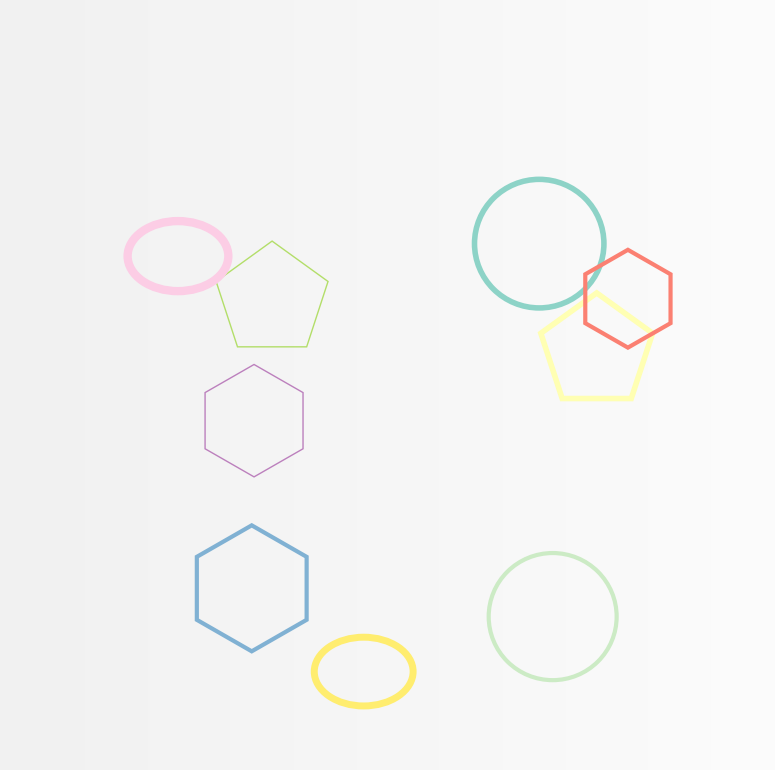[{"shape": "circle", "thickness": 2, "radius": 0.42, "center": [0.696, 0.684]}, {"shape": "pentagon", "thickness": 2, "radius": 0.38, "center": [0.77, 0.544]}, {"shape": "hexagon", "thickness": 1.5, "radius": 0.32, "center": [0.81, 0.612]}, {"shape": "hexagon", "thickness": 1.5, "radius": 0.41, "center": [0.325, 0.236]}, {"shape": "pentagon", "thickness": 0.5, "radius": 0.38, "center": [0.351, 0.611]}, {"shape": "oval", "thickness": 3, "radius": 0.32, "center": [0.23, 0.667]}, {"shape": "hexagon", "thickness": 0.5, "radius": 0.36, "center": [0.328, 0.454]}, {"shape": "circle", "thickness": 1.5, "radius": 0.41, "center": [0.713, 0.199]}, {"shape": "oval", "thickness": 2.5, "radius": 0.32, "center": [0.469, 0.128]}]